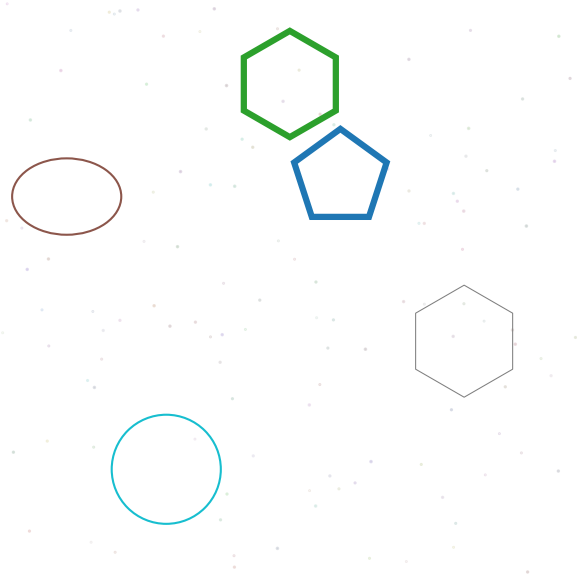[{"shape": "pentagon", "thickness": 3, "radius": 0.42, "center": [0.589, 0.692]}, {"shape": "hexagon", "thickness": 3, "radius": 0.46, "center": [0.502, 0.854]}, {"shape": "oval", "thickness": 1, "radius": 0.47, "center": [0.115, 0.659]}, {"shape": "hexagon", "thickness": 0.5, "radius": 0.49, "center": [0.804, 0.408]}, {"shape": "circle", "thickness": 1, "radius": 0.47, "center": [0.288, 0.187]}]